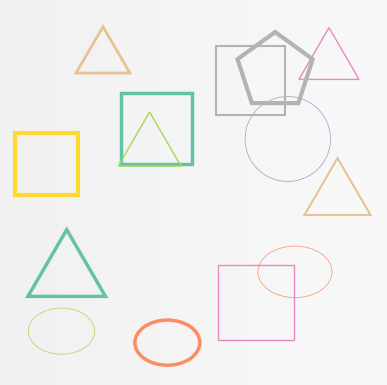[{"shape": "square", "thickness": 2.5, "radius": 0.46, "center": [0.404, 0.668]}, {"shape": "triangle", "thickness": 2.5, "radius": 0.58, "center": [0.172, 0.288]}, {"shape": "oval", "thickness": 0.5, "radius": 0.48, "center": [0.761, 0.294]}, {"shape": "oval", "thickness": 2.5, "radius": 0.42, "center": [0.432, 0.11]}, {"shape": "circle", "thickness": 0.5, "radius": 0.55, "center": [0.743, 0.639]}, {"shape": "triangle", "thickness": 1, "radius": 0.45, "center": [0.849, 0.839]}, {"shape": "square", "thickness": 1, "radius": 0.49, "center": [0.661, 0.214]}, {"shape": "oval", "thickness": 0.5, "radius": 0.43, "center": [0.159, 0.14]}, {"shape": "triangle", "thickness": 1, "radius": 0.47, "center": [0.386, 0.615]}, {"shape": "square", "thickness": 3, "radius": 0.4, "center": [0.12, 0.573]}, {"shape": "triangle", "thickness": 1.5, "radius": 0.49, "center": [0.871, 0.491]}, {"shape": "triangle", "thickness": 2, "radius": 0.4, "center": [0.266, 0.85]}, {"shape": "square", "thickness": 1.5, "radius": 0.45, "center": [0.646, 0.79]}, {"shape": "pentagon", "thickness": 3, "radius": 0.51, "center": [0.71, 0.815]}]